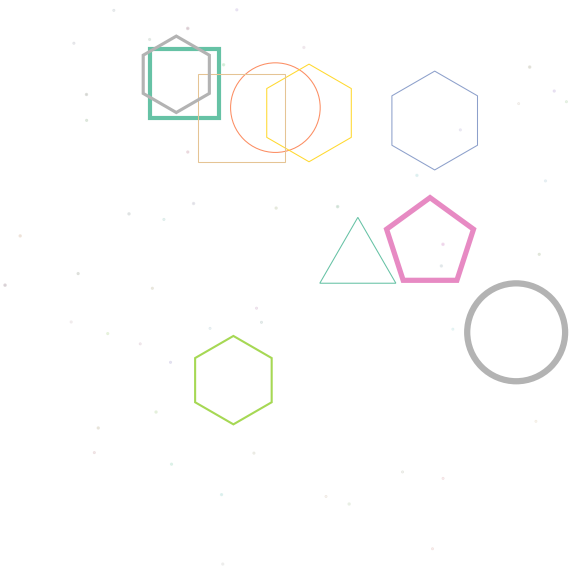[{"shape": "triangle", "thickness": 0.5, "radius": 0.38, "center": [0.62, 0.547]}, {"shape": "square", "thickness": 2, "radius": 0.3, "center": [0.319, 0.854]}, {"shape": "circle", "thickness": 0.5, "radius": 0.39, "center": [0.477, 0.813]}, {"shape": "hexagon", "thickness": 0.5, "radius": 0.43, "center": [0.753, 0.79]}, {"shape": "pentagon", "thickness": 2.5, "radius": 0.4, "center": [0.745, 0.578]}, {"shape": "hexagon", "thickness": 1, "radius": 0.38, "center": [0.404, 0.341]}, {"shape": "hexagon", "thickness": 0.5, "radius": 0.42, "center": [0.535, 0.804]}, {"shape": "square", "thickness": 0.5, "radius": 0.38, "center": [0.419, 0.795]}, {"shape": "circle", "thickness": 3, "radius": 0.42, "center": [0.894, 0.424]}, {"shape": "hexagon", "thickness": 1.5, "radius": 0.33, "center": [0.305, 0.87]}]